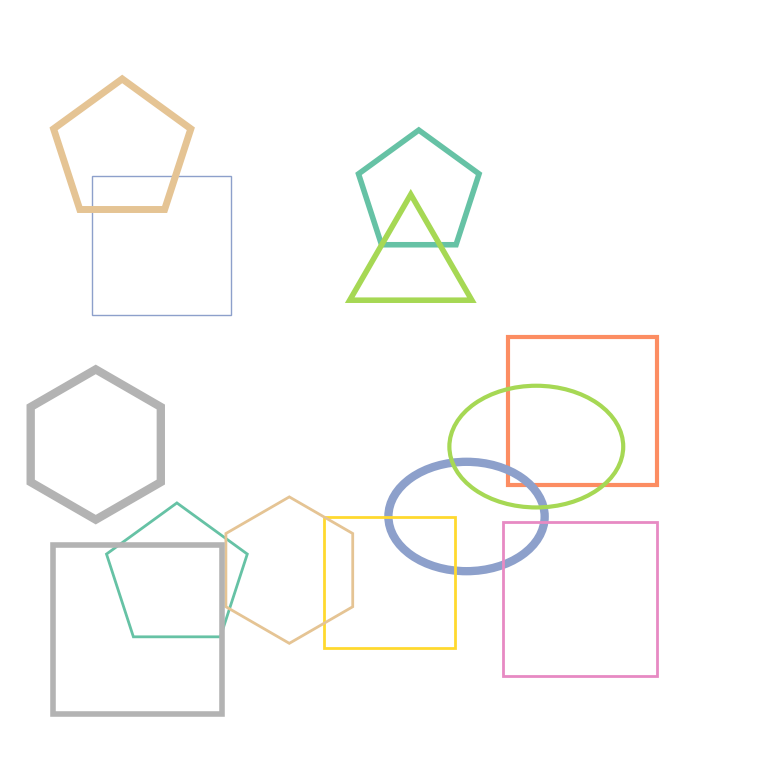[{"shape": "pentagon", "thickness": 1, "radius": 0.48, "center": [0.23, 0.251]}, {"shape": "pentagon", "thickness": 2, "radius": 0.41, "center": [0.544, 0.749]}, {"shape": "square", "thickness": 1.5, "radius": 0.48, "center": [0.756, 0.466]}, {"shape": "square", "thickness": 0.5, "radius": 0.45, "center": [0.21, 0.681]}, {"shape": "oval", "thickness": 3, "radius": 0.51, "center": [0.606, 0.329]}, {"shape": "square", "thickness": 1, "radius": 0.5, "center": [0.753, 0.222]}, {"shape": "triangle", "thickness": 2, "radius": 0.46, "center": [0.533, 0.656]}, {"shape": "oval", "thickness": 1.5, "radius": 0.56, "center": [0.696, 0.42]}, {"shape": "square", "thickness": 1, "radius": 0.43, "center": [0.506, 0.243]}, {"shape": "hexagon", "thickness": 1, "radius": 0.48, "center": [0.376, 0.26]}, {"shape": "pentagon", "thickness": 2.5, "radius": 0.47, "center": [0.159, 0.804]}, {"shape": "hexagon", "thickness": 3, "radius": 0.49, "center": [0.124, 0.423]}, {"shape": "square", "thickness": 2, "radius": 0.55, "center": [0.178, 0.183]}]